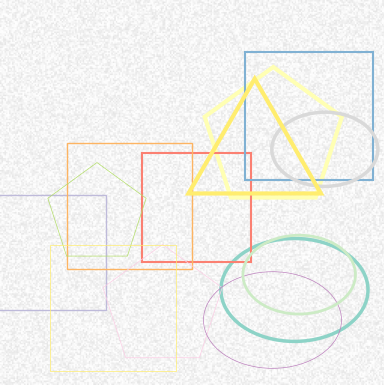[{"shape": "oval", "thickness": 2.5, "radius": 0.95, "center": [0.765, 0.247]}, {"shape": "pentagon", "thickness": 3, "radius": 0.94, "center": [0.71, 0.639]}, {"shape": "square", "thickness": 1, "radius": 0.75, "center": [0.127, 0.344]}, {"shape": "square", "thickness": 1.5, "radius": 0.7, "center": [0.51, 0.461]}, {"shape": "square", "thickness": 1.5, "radius": 0.83, "center": [0.804, 0.699]}, {"shape": "square", "thickness": 1, "radius": 0.82, "center": [0.336, 0.465]}, {"shape": "pentagon", "thickness": 0.5, "radius": 0.67, "center": [0.252, 0.443]}, {"shape": "pentagon", "thickness": 0.5, "radius": 0.81, "center": [0.422, 0.202]}, {"shape": "oval", "thickness": 2.5, "radius": 0.69, "center": [0.844, 0.612]}, {"shape": "oval", "thickness": 0.5, "radius": 0.9, "center": [0.708, 0.169]}, {"shape": "oval", "thickness": 2, "radius": 0.73, "center": [0.777, 0.287]}, {"shape": "triangle", "thickness": 3, "radius": 0.99, "center": [0.662, 0.597]}, {"shape": "square", "thickness": 0.5, "radius": 0.82, "center": [0.293, 0.2]}]